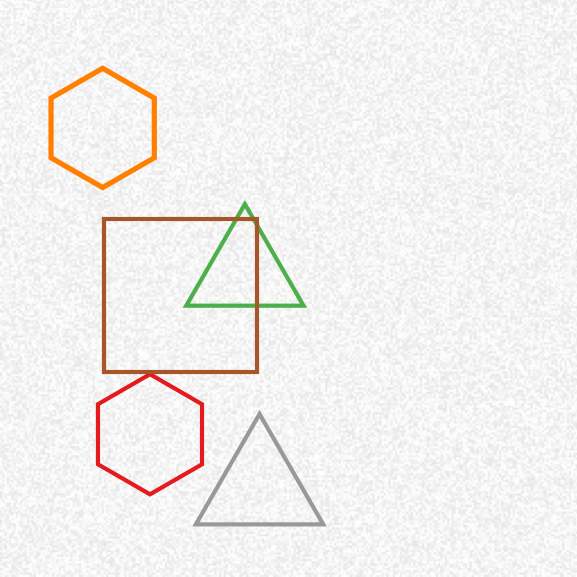[{"shape": "hexagon", "thickness": 2, "radius": 0.52, "center": [0.26, 0.247]}, {"shape": "triangle", "thickness": 2, "radius": 0.59, "center": [0.424, 0.528]}, {"shape": "hexagon", "thickness": 2.5, "radius": 0.52, "center": [0.178, 0.778]}, {"shape": "square", "thickness": 2, "radius": 0.66, "center": [0.312, 0.487]}, {"shape": "triangle", "thickness": 2, "radius": 0.64, "center": [0.449, 0.155]}]